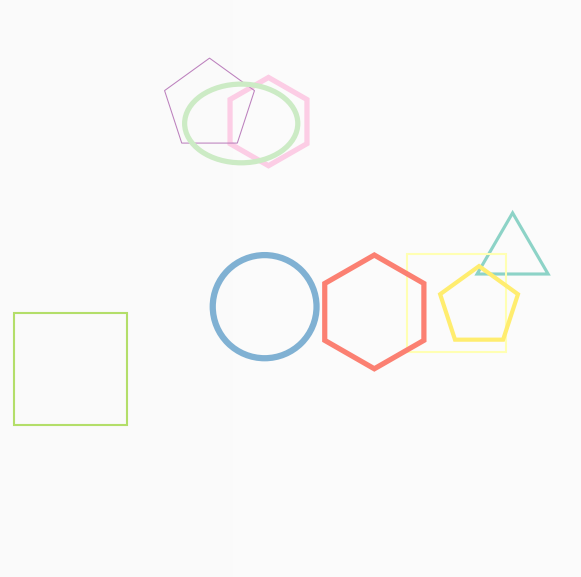[{"shape": "triangle", "thickness": 1.5, "radius": 0.35, "center": [0.882, 0.56]}, {"shape": "square", "thickness": 1, "radius": 0.43, "center": [0.785, 0.475]}, {"shape": "hexagon", "thickness": 2.5, "radius": 0.49, "center": [0.644, 0.459]}, {"shape": "circle", "thickness": 3, "radius": 0.45, "center": [0.455, 0.468]}, {"shape": "square", "thickness": 1, "radius": 0.49, "center": [0.121, 0.36]}, {"shape": "hexagon", "thickness": 2.5, "radius": 0.38, "center": [0.462, 0.789]}, {"shape": "pentagon", "thickness": 0.5, "radius": 0.41, "center": [0.36, 0.817]}, {"shape": "oval", "thickness": 2.5, "radius": 0.49, "center": [0.415, 0.785]}, {"shape": "pentagon", "thickness": 2, "radius": 0.35, "center": [0.824, 0.468]}]